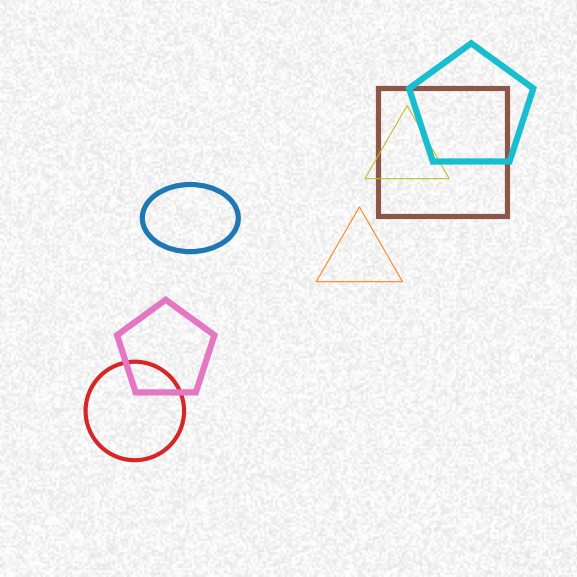[{"shape": "oval", "thickness": 2.5, "radius": 0.42, "center": [0.33, 0.622]}, {"shape": "triangle", "thickness": 0.5, "radius": 0.43, "center": [0.622, 0.554]}, {"shape": "circle", "thickness": 2, "radius": 0.43, "center": [0.233, 0.288]}, {"shape": "square", "thickness": 2.5, "radius": 0.55, "center": [0.766, 0.736]}, {"shape": "pentagon", "thickness": 3, "radius": 0.44, "center": [0.287, 0.391]}, {"shape": "triangle", "thickness": 0.5, "radius": 0.42, "center": [0.705, 0.732]}, {"shape": "pentagon", "thickness": 3, "radius": 0.57, "center": [0.816, 0.811]}]